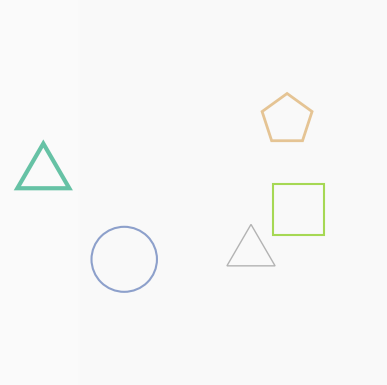[{"shape": "triangle", "thickness": 3, "radius": 0.39, "center": [0.112, 0.55]}, {"shape": "circle", "thickness": 1.5, "radius": 0.42, "center": [0.321, 0.326]}, {"shape": "square", "thickness": 1.5, "radius": 0.33, "center": [0.769, 0.456]}, {"shape": "pentagon", "thickness": 2, "radius": 0.34, "center": [0.741, 0.689]}, {"shape": "triangle", "thickness": 1, "radius": 0.36, "center": [0.648, 0.345]}]